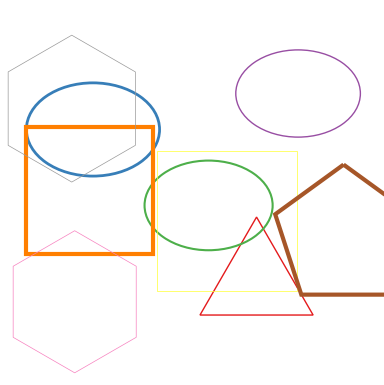[{"shape": "triangle", "thickness": 1, "radius": 0.85, "center": [0.666, 0.267]}, {"shape": "oval", "thickness": 2, "radius": 0.86, "center": [0.242, 0.664]}, {"shape": "oval", "thickness": 1.5, "radius": 0.83, "center": [0.542, 0.466]}, {"shape": "oval", "thickness": 1, "radius": 0.81, "center": [0.774, 0.757]}, {"shape": "square", "thickness": 3, "radius": 0.82, "center": [0.232, 0.505]}, {"shape": "square", "thickness": 0.5, "radius": 0.91, "center": [0.591, 0.426]}, {"shape": "pentagon", "thickness": 3, "radius": 0.93, "center": [0.892, 0.386]}, {"shape": "hexagon", "thickness": 0.5, "radius": 0.92, "center": [0.194, 0.216]}, {"shape": "hexagon", "thickness": 0.5, "radius": 0.95, "center": [0.186, 0.718]}]